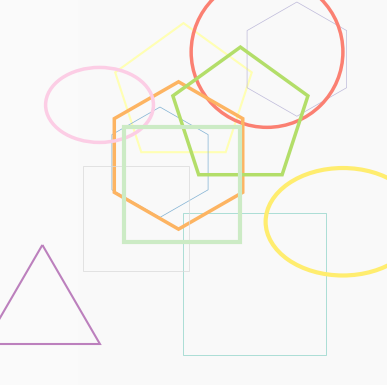[{"shape": "square", "thickness": 0.5, "radius": 0.92, "center": [0.656, 0.261]}, {"shape": "pentagon", "thickness": 1.5, "radius": 0.93, "center": [0.474, 0.755]}, {"shape": "hexagon", "thickness": 0.5, "radius": 0.74, "center": [0.766, 0.846]}, {"shape": "circle", "thickness": 2.5, "radius": 0.98, "center": [0.689, 0.865]}, {"shape": "hexagon", "thickness": 0.5, "radius": 0.72, "center": [0.413, 0.579]}, {"shape": "hexagon", "thickness": 2.5, "radius": 0.96, "center": [0.461, 0.596]}, {"shape": "pentagon", "thickness": 2.5, "radius": 0.92, "center": [0.62, 0.694]}, {"shape": "oval", "thickness": 2.5, "radius": 0.7, "center": [0.257, 0.727]}, {"shape": "square", "thickness": 0.5, "radius": 0.69, "center": [0.351, 0.432]}, {"shape": "triangle", "thickness": 1.5, "radius": 0.86, "center": [0.109, 0.192]}, {"shape": "square", "thickness": 3, "radius": 0.75, "center": [0.469, 0.521]}, {"shape": "oval", "thickness": 3, "radius": 1.0, "center": [0.885, 0.424]}]